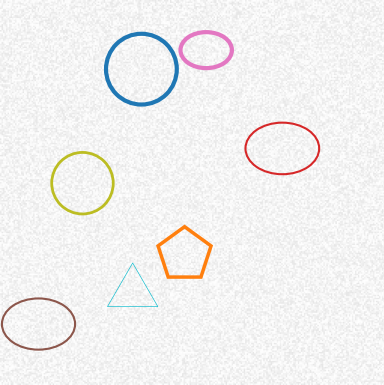[{"shape": "circle", "thickness": 3, "radius": 0.46, "center": [0.367, 0.82]}, {"shape": "pentagon", "thickness": 2.5, "radius": 0.36, "center": [0.479, 0.339]}, {"shape": "oval", "thickness": 1.5, "radius": 0.48, "center": [0.733, 0.614]}, {"shape": "oval", "thickness": 1.5, "radius": 0.47, "center": [0.1, 0.158]}, {"shape": "oval", "thickness": 3, "radius": 0.33, "center": [0.536, 0.87]}, {"shape": "circle", "thickness": 2, "radius": 0.4, "center": [0.214, 0.524]}, {"shape": "triangle", "thickness": 0.5, "radius": 0.38, "center": [0.345, 0.241]}]